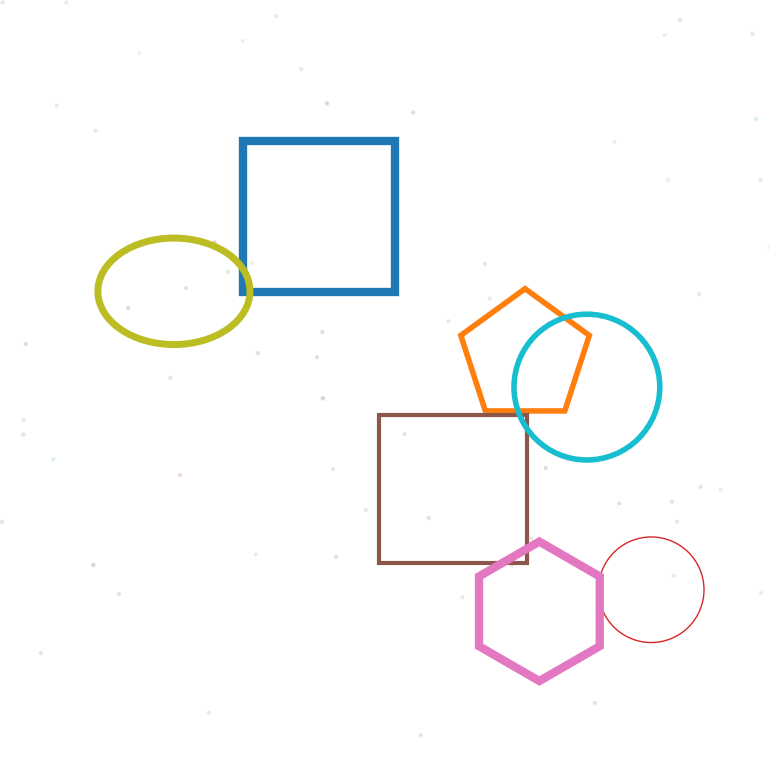[{"shape": "square", "thickness": 3, "radius": 0.49, "center": [0.414, 0.719]}, {"shape": "pentagon", "thickness": 2, "radius": 0.44, "center": [0.682, 0.537]}, {"shape": "circle", "thickness": 0.5, "radius": 0.34, "center": [0.846, 0.234]}, {"shape": "square", "thickness": 1.5, "radius": 0.48, "center": [0.588, 0.365]}, {"shape": "hexagon", "thickness": 3, "radius": 0.45, "center": [0.7, 0.206]}, {"shape": "oval", "thickness": 2.5, "radius": 0.49, "center": [0.226, 0.622]}, {"shape": "circle", "thickness": 2, "radius": 0.47, "center": [0.762, 0.497]}]